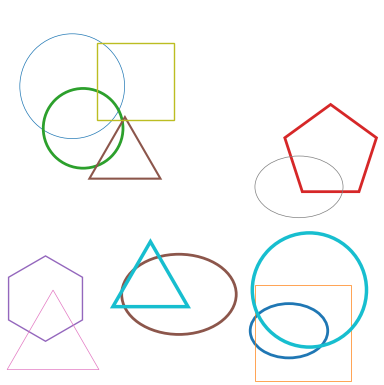[{"shape": "oval", "thickness": 2, "radius": 0.5, "center": [0.751, 0.141]}, {"shape": "circle", "thickness": 0.5, "radius": 0.68, "center": [0.188, 0.776]}, {"shape": "square", "thickness": 0.5, "radius": 0.63, "center": [0.788, 0.134]}, {"shape": "circle", "thickness": 2, "radius": 0.52, "center": [0.216, 0.667]}, {"shape": "pentagon", "thickness": 2, "radius": 0.63, "center": [0.859, 0.603]}, {"shape": "hexagon", "thickness": 1, "radius": 0.55, "center": [0.118, 0.224]}, {"shape": "oval", "thickness": 2, "radius": 0.74, "center": [0.465, 0.235]}, {"shape": "triangle", "thickness": 1.5, "radius": 0.53, "center": [0.324, 0.589]}, {"shape": "triangle", "thickness": 0.5, "radius": 0.69, "center": [0.138, 0.109]}, {"shape": "oval", "thickness": 0.5, "radius": 0.57, "center": [0.777, 0.515]}, {"shape": "square", "thickness": 1, "radius": 0.5, "center": [0.352, 0.787]}, {"shape": "triangle", "thickness": 2.5, "radius": 0.56, "center": [0.391, 0.26]}, {"shape": "circle", "thickness": 2.5, "radius": 0.74, "center": [0.804, 0.247]}]